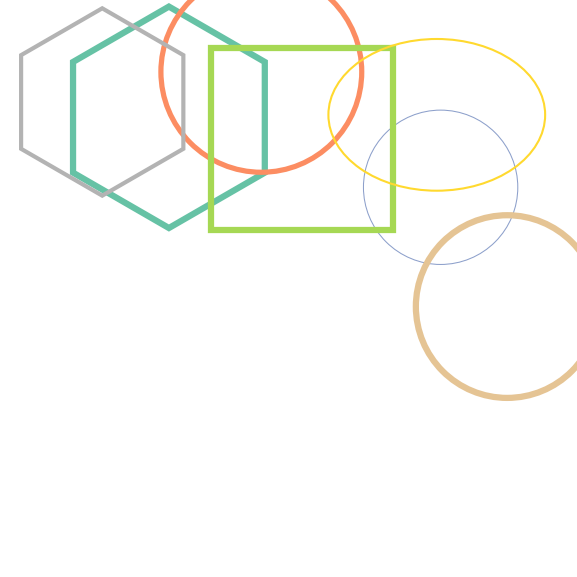[{"shape": "hexagon", "thickness": 3, "radius": 0.96, "center": [0.293, 0.796]}, {"shape": "circle", "thickness": 2.5, "radius": 0.87, "center": [0.453, 0.875]}, {"shape": "circle", "thickness": 0.5, "radius": 0.67, "center": [0.763, 0.675]}, {"shape": "square", "thickness": 3, "radius": 0.79, "center": [0.523, 0.758]}, {"shape": "oval", "thickness": 1, "radius": 0.94, "center": [0.756, 0.8]}, {"shape": "circle", "thickness": 3, "radius": 0.79, "center": [0.878, 0.468]}, {"shape": "hexagon", "thickness": 2, "radius": 0.81, "center": [0.177, 0.823]}]